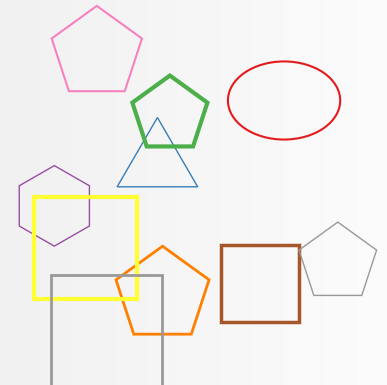[{"shape": "oval", "thickness": 1.5, "radius": 0.72, "center": [0.733, 0.739]}, {"shape": "triangle", "thickness": 1, "radius": 0.6, "center": [0.406, 0.575]}, {"shape": "pentagon", "thickness": 3, "radius": 0.51, "center": [0.438, 0.702]}, {"shape": "hexagon", "thickness": 1, "radius": 0.52, "center": [0.14, 0.465]}, {"shape": "pentagon", "thickness": 2, "radius": 0.63, "center": [0.419, 0.234]}, {"shape": "square", "thickness": 3, "radius": 0.67, "center": [0.221, 0.356]}, {"shape": "square", "thickness": 2.5, "radius": 0.5, "center": [0.67, 0.264]}, {"shape": "pentagon", "thickness": 1.5, "radius": 0.61, "center": [0.25, 0.862]}, {"shape": "pentagon", "thickness": 1, "radius": 0.53, "center": [0.872, 0.318]}, {"shape": "square", "thickness": 2, "radius": 0.72, "center": [0.274, 0.141]}]